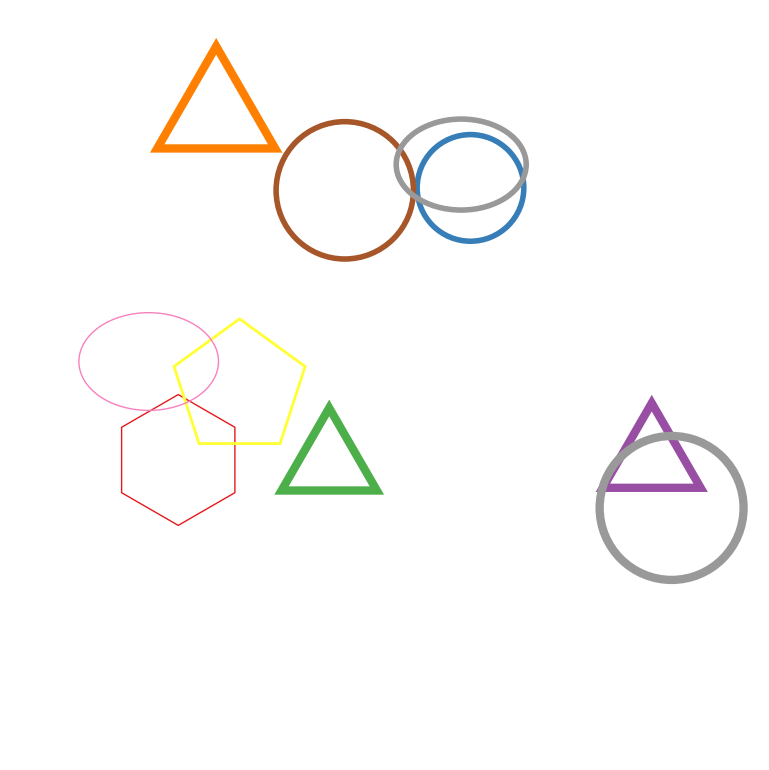[{"shape": "hexagon", "thickness": 0.5, "radius": 0.42, "center": [0.231, 0.403]}, {"shape": "circle", "thickness": 2, "radius": 0.35, "center": [0.611, 0.756]}, {"shape": "triangle", "thickness": 3, "radius": 0.36, "center": [0.428, 0.399]}, {"shape": "triangle", "thickness": 3, "radius": 0.37, "center": [0.846, 0.403]}, {"shape": "triangle", "thickness": 3, "radius": 0.44, "center": [0.281, 0.851]}, {"shape": "pentagon", "thickness": 1, "radius": 0.45, "center": [0.311, 0.496]}, {"shape": "circle", "thickness": 2, "radius": 0.45, "center": [0.448, 0.753]}, {"shape": "oval", "thickness": 0.5, "radius": 0.45, "center": [0.193, 0.53]}, {"shape": "oval", "thickness": 2, "radius": 0.42, "center": [0.599, 0.786]}, {"shape": "circle", "thickness": 3, "radius": 0.47, "center": [0.872, 0.34]}]